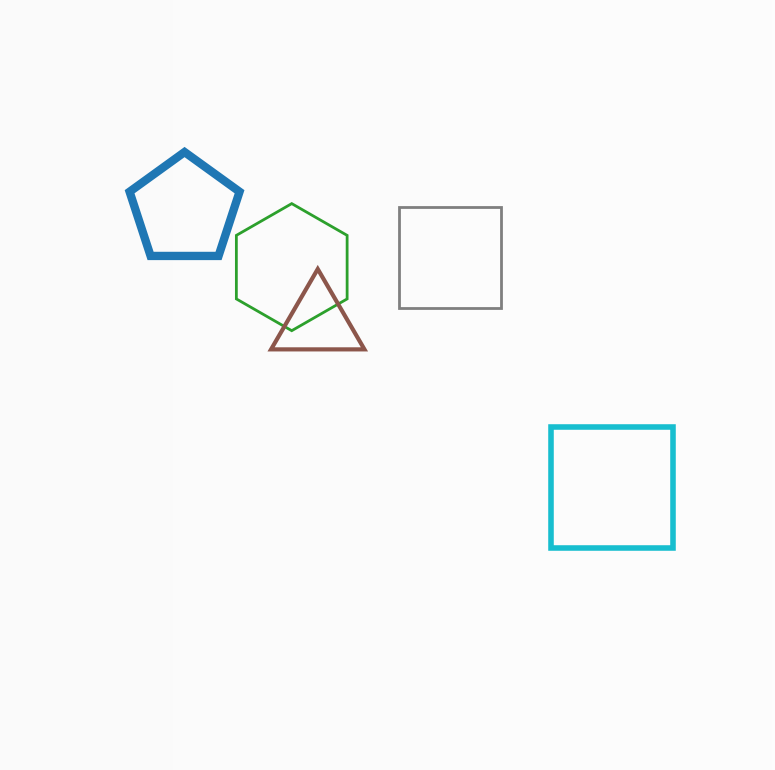[{"shape": "pentagon", "thickness": 3, "radius": 0.37, "center": [0.238, 0.728]}, {"shape": "hexagon", "thickness": 1, "radius": 0.41, "center": [0.376, 0.653]}, {"shape": "triangle", "thickness": 1.5, "radius": 0.35, "center": [0.41, 0.581]}, {"shape": "square", "thickness": 1, "radius": 0.33, "center": [0.581, 0.665]}, {"shape": "square", "thickness": 2, "radius": 0.39, "center": [0.789, 0.366]}]